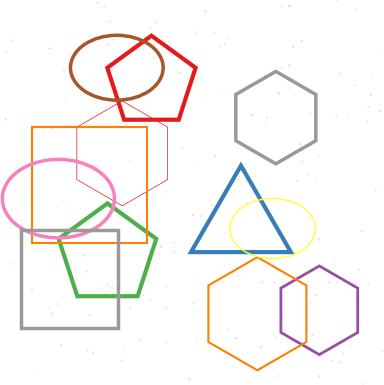[{"shape": "pentagon", "thickness": 3, "radius": 0.6, "center": [0.393, 0.787]}, {"shape": "hexagon", "thickness": 0.5, "radius": 0.68, "center": [0.317, 0.602]}, {"shape": "triangle", "thickness": 3, "radius": 0.75, "center": [0.626, 0.42]}, {"shape": "pentagon", "thickness": 3, "radius": 0.67, "center": [0.279, 0.338]}, {"shape": "hexagon", "thickness": 2, "radius": 0.58, "center": [0.829, 0.194]}, {"shape": "square", "thickness": 1.5, "radius": 0.75, "center": [0.232, 0.52]}, {"shape": "hexagon", "thickness": 1.5, "radius": 0.73, "center": [0.669, 0.185]}, {"shape": "oval", "thickness": 1, "radius": 0.56, "center": [0.708, 0.406]}, {"shape": "oval", "thickness": 2.5, "radius": 0.6, "center": [0.303, 0.824]}, {"shape": "oval", "thickness": 2.5, "radius": 0.73, "center": [0.152, 0.484]}, {"shape": "square", "thickness": 2.5, "radius": 0.63, "center": [0.181, 0.275]}, {"shape": "hexagon", "thickness": 2.5, "radius": 0.6, "center": [0.716, 0.695]}]